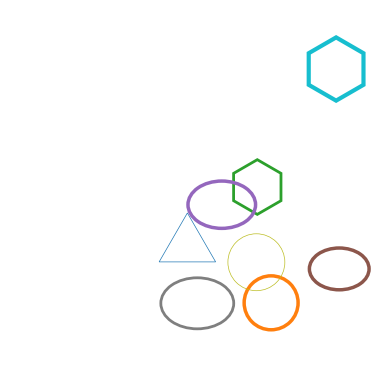[{"shape": "triangle", "thickness": 0.5, "radius": 0.42, "center": [0.487, 0.362]}, {"shape": "circle", "thickness": 2.5, "radius": 0.35, "center": [0.704, 0.213]}, {"shape": "hexagon", "thickness": 2, "radius": 0.36, "center": [0.668, 0.514]}, {"shape": "oval", "thickness": 2.5, "radius": 0.44, "center": [0.576, 0.468]}, {"shape": "oval", "thickness": 2.5, "radius": 0.39, "center": [0.881, 0.302]}, {"shape": "oval", "thickness": 2, "radius": 0.47, "center": [0.512, 0.212]}, {"shape": "circle", "thickness": 0.5, "radius": 0.37, "center": [0.666, 0.319]}, {"shape": "hexagon", "thickness": 3, "radius": 0.41, "center": [0.873, 0.821]}]